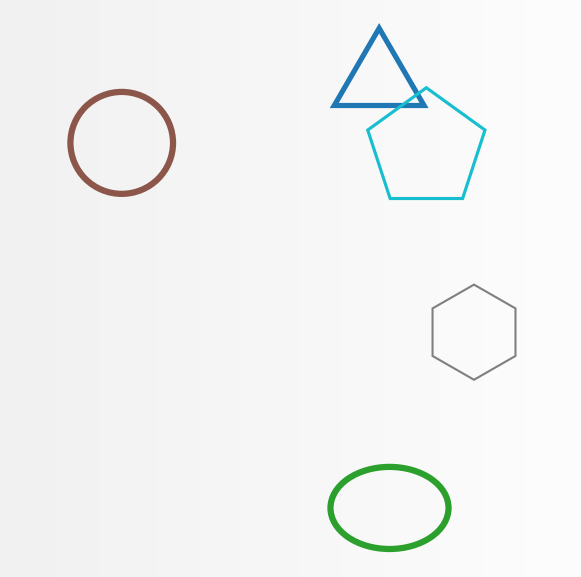[{"shape": "triangle", "thickness": 2.5, "radius": 0.45, "center": [0.652, 0.861]}, {"shape": "oval", "thickness": 3, "radius": 0.51, "center": [0.67, 0.12]}, {"shape": "circle", "thickness": 3, "radius": 0.44, "center": [0.209, 0.752]}, {"shape": "hexagon", "thickness": 1, "radius": 0.41, "center": [0.816, 0.424]}, {"shape": "pentagon", "thickness": 1.5, "radius": 0.53, "center": [0.734, 0.741]}]